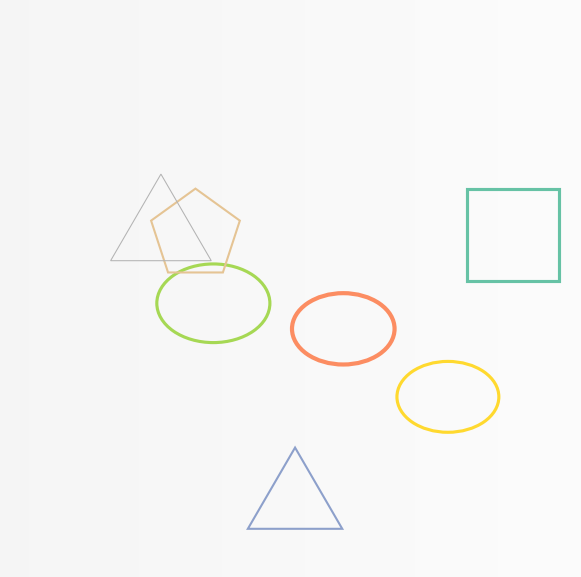[{"shape": "square", "thickness": 1.5, "radius": 0.4, "center": [0.883, 0.593]}, {"shape": "oval", "thickness": 2, "radius": 0.44, "center": [0.591, 0.43]}, {"shape": "triangle", "thickness": 1, "radius": 0.47, "center": [0.508, 0.13]}, {"shape": "oval", "thickness": 1.5, "radius": 0.49, "center": [0.367, 0.474]}, {"shape": "oval", "thickness": 1.5, "radius": 0.44, "center": [0.771, 0.312]}, {"shape": "pentagon", "thickness": 1, "radius": 0.4, "center": [0.336, 0.592]}, {"shape": "triangle", "thickness": 0.5, "radius": 0.5, "center": [0.277, 0.598]}]